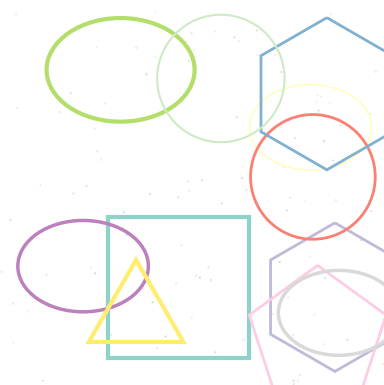[{"shape": "square", "thickness": 3, "radius": 0.91, "center": [0.463, 0.253]}, {"shape": "oval", "thickness": 1, "radius": 0.79, "center": [0.806, 0.669]}, {"shape": "hexagon", "thickness": 2, "radius": 0.97, "center": [0.87, 0.228]}, {"shape": "circle", "thickness": 2, "radius": 0.81, "center": [0.813, 0.541]}, {"shape": "hexagon", "thickness": 2, "radius": 0.99, "center": [0.849, 0.757]}, {"shape": "oval", "thickness": 3, "radius": 0.96, "center": [0.313, 0.819]}, {"shape": "pentagon", "thickness": 2, "radius": 0.93, "center": [0.825, 0.124]}, {"shape": "oval", "thickness": 2.5, "radius": 0.79, "center": [0.881, 0.187]}, {"shape": "oval", "thickness": 2.5, "radius": 0.85, "center": [0.216, 0.309]}, {"shape": "circle", "thickness": 1.5, "radius": 0.83, "center": [0.574, 0.796]}, {"shape": "triangle", "thickness": 3, "radius": 0.71, "center": [0.353, 0.183]}]